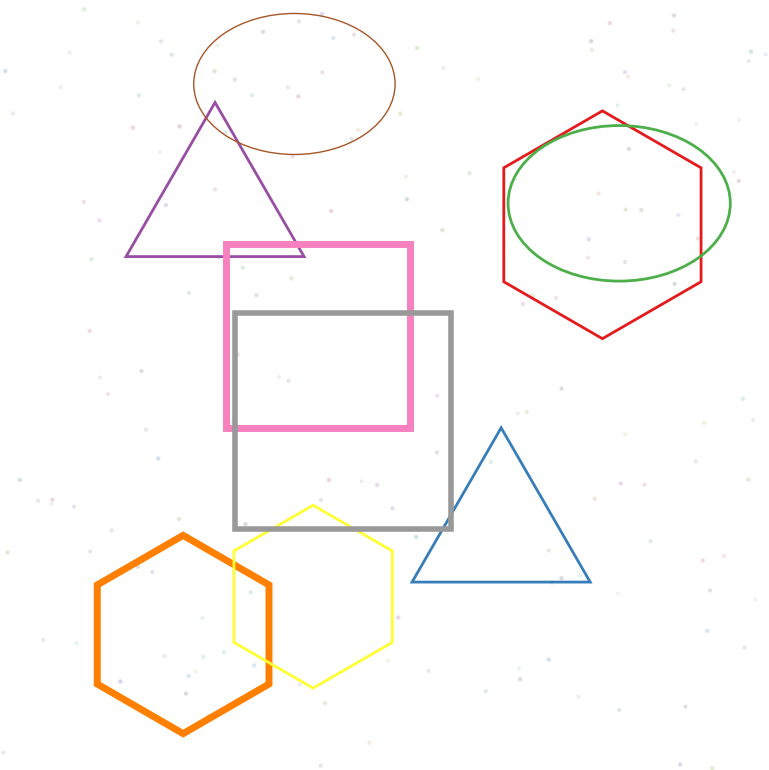[{"shape": "hexagon", "thickness": 1, "radius": 0.74, "center": [0.782, 0.708]}, {"shape": "triangle", "thickness": 1, "radius": 0.67, "center": [0.651, 0.311]}, {"shape": "oval", "thickness": 1, "radius": 0.72, "center": [0.804, 0.736]}, {"shape": "triangle", "thickness": 1, "radius": 0.67, "center": [0.279, 0.733]}, {"shape": "hexagon", "thickness": 2.5, "radius": 0.64, "center": [0.238, 0.176]}, {"shape": "hexagon", "thickness": 1, "radius": 0.59, "center": [0.407, 0.225]}, {"shape": "oval", "thickness": 0.5, "radius": 0.65, "center": [0.382, 0.891]}, {"shape": "square", "thickness": 2.5, "radius": 0.6, "center": [0.413, 0.563]}, {"shape": "square", "thickness": 2, "radius": 0.7, "center": [0.446, 0.453]}]